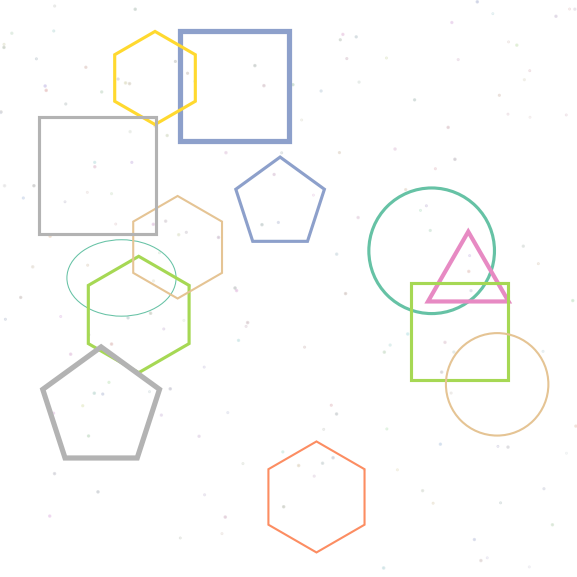[{"shape": "oval", "thickness": 0.5, "radius": 0.47, "center": [0.21, 0.518]}, {"shape": "circle", "thickness": 1.5, "radius": 0.54, "center": [0.747, 0.565]}, {"shape": "hexagon", "thickness": 1, "radius": 0.48, "center": [0.548, 0.139]}, {"shape": "pentagon", "thickness": 1.5, "radius": 0.4, "center": [0.485, 0.646]}, {"shape": "square", "thickness": 2.5, "radius": 0.48, "center": [0.406, 0.85]}, {"shape": "triangle", "thickness": 2, "radius": 0.4, "center": [0.811, 0.517]}, {"shape": "square", "thickness": 1.5, "radius": 0.42, "center": [0.796, 0.426]}, {"shape": "hexagon", "thickness": 1.5, "radius": 0.5, "center": [0.24, 0.455]}, {"shape": "hexagon", "thickness": 1.5, "radius": 0.4, "center": [0.268, 0.864]}, {"shape": "hexagon", "thickness": 1, "radius": 0.44, "center": [0.308, 0.571]}, {"shape": "circle", "thickness": 1, "radius": 0.44, "center": [0.861, 0.334]}, {"shape": "pentagon", "thickness": 2.5, "radius": 0.53, "center": [0.175, 0.292]}, {"shape": "square", "thickness": 1.5, "radius": 0.51, "center": [0.169, 0.695]}]